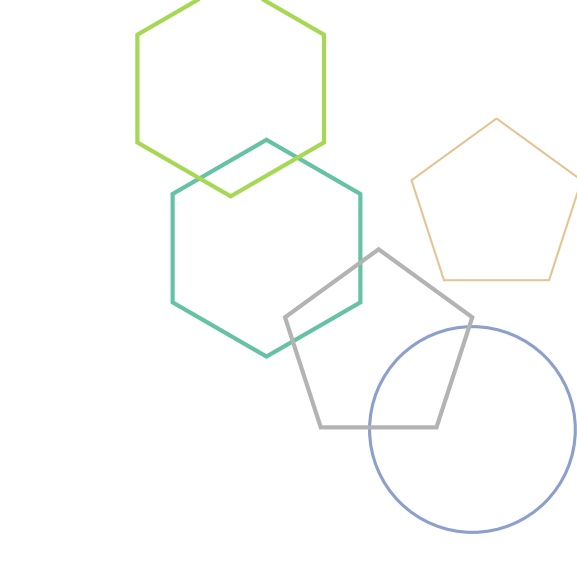[{"shape": "hexagon", "thickness": 2, "radius": 0.94, "center": [0.461, 0.569]}, {"shape": "circle", "thickness": 1.5, "radius": 0.89, "center": [0.818, 0.255]}, {"shape": "hexagon", "thickness": 2, "radius": 0.93, "center": [0.399, 0.846]}, {"shape": "pentagon", "thickness": 1, "radius": 0.77, "center": [0.86, 0.639]}, {"shape": "pentagon", "thickness": 2, "radius": 0.85, "center": [0.656, 0.397]}]